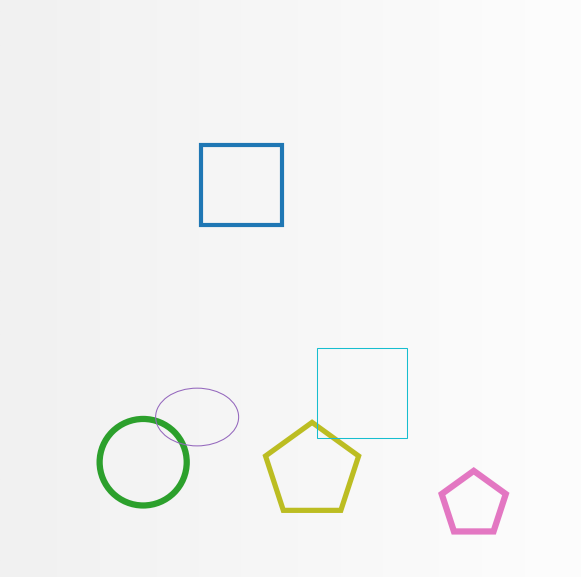[{"shape": "square", "thickness": 2, "radius": 0.35, "center": [0.416, 0.679]}, {"shape": "circle", "thickness": 3, "radius": 0.37, "center": [0.246, 0.199]}, {"shape": "oval", "thickness": 0.5, "radius": 0.36, "center": [0.339, 0.277]}, {"shape": "pentagon", "thickness": 3, "radius": 0.29, "center": [0.815, 0.126]}, {"shape": "pentagon", "thickness": 2.5, "radius": 0.42, "center": [0.537, 0.184]}, {"shape": "square", "thickness": 0.5, "radius": 0.39, "center": [0.623, 0.319]}]